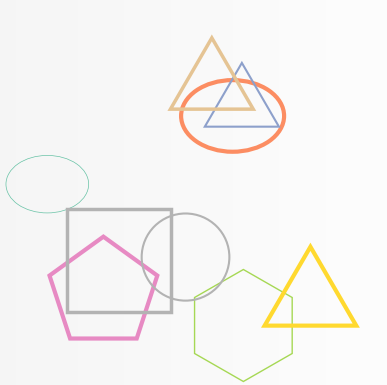[{"shape": "oval", "thickness": 0.5, "radius": 0.53, "center": [0.122, 0.522]}, {"shape": "oval", "thickness": 3, "radius": 0.66, "center": [0.6, 0.699]}, {"shape": "triangle", "thickness": 1.5, "radius": 0.55, "center": [0.624, 0.726]}, {"shape": "pentagon", "thickness": 3, "radius": 0.73, "center": [0.267, 0.239]}, {"shape": "hexagon", "thickness": 1, "radius": 0.73, "center": [0.628, 0.155]}, {"shape": "triangle", "thickness": 3, "radius": 0.68, "center": [0.801, 0.222]}, {"shape": "triangle", "thickness": 2.5, "radius": 0.62, "center": [0.547, 0.778]}, {"shape": "square", "thickness": 2.5, "radius": 0.67, "center": [0.306, 0.323]}, {"shape": "circle", "thickness": 1.5, "radius": 0.57, "center": [0.479, 0.332]}]